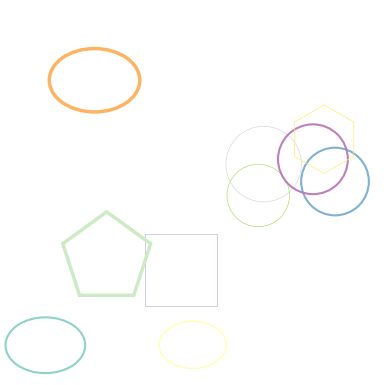[{"shape": "oval", "thickness": 1.5, "radius": 0.52, "center": [0.118, 0.103]}, {"shape": "oval", "thickness": 1, "radius": 0.44, "center": [0.501, 0.104]}, {"shape": "square", "thickness": 0.5, "radius": 0.47, "center": [0.47, 0.299]}, {"shape": "circle", "thickness": 1.5, "radius": 0.44, "center": [0.87, 0.529]}, {"shape": "oval", "thickness": 2.5, "radius": 0.59, "center": [0.246, 0.792]}, {"shape": "circle", "thickness": 0.5, "radius": 0.41, "center": [0.671, 0.492]}, {"shape": "circle", "thickness": 0.5, "radius": 0.49, "center": [0.685, 0.574]}, {"shape": "circle", "thickness": 1.5, "radius": 0.45, "center": [0.813, 0.586]}, {"shape": "pentagon", "thickness": 2.5, "radius": 0.6, "center": [0.277, 0.33]}, {"shape": "hexagon", "thickness": 0.5, "radius": 0.45, "center": [0.842, 0.639]}]